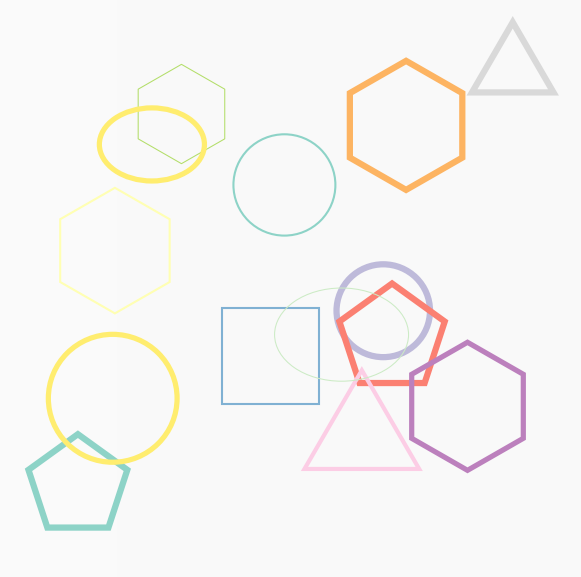[{"shape": "circle", "thickness": 1, "radius": 0.44, "center": [0.489, 0.679]}, {"shape": "pentagon", "thickness": 3, "radius": 0.45, "center": [0.134, 0.158]}, {"shape": "hexagon", "thickness": 1, "radius": 0.54, "center": [0.198, 0.565]}, {"shape": "circle", "thickness": 3, "radius": 0.4, "center": [0.659, 0.461]}, {"shape": "pentagon", "thickness": 3, "radius": 0.48, "center": [0.675, 0.413]}, {"shape": "square", "thickness": 1, "radius": 0.41, "center": [0.465, 0.383]}, {"shape": "hexagon", "thickness": 3, "radius": 0.56, "center": [0.699, 0.782]}, {"shape": "hexagon", "thickness": 0.5, "radius": 0.43, "center": [0.312, 0.802]}, {"shape": "triangle", "thickness": 2, "radius": 0.57, "center": [0.622, 0.244]}, {"shape": "triangle", "thickness": 3, "radius": 0.4, "center": [0.882, 0.88]}, {"shape": "hexagon", "thickness": 2.5, "radius": 0.55, "center": [0.804, 0.296]}, {"shape": "oval", "thickness": 0.5, "radius": 0.58, "center": [0.588, 0.42]}, {"shape": "circle", "thickness": 2.5, "radius": 0.55, "center": [0.194, 0.309]}, {"shape": "oval", "thickness": 2.5, "radius": 0.45, "center": [0.261, 0.749]}]